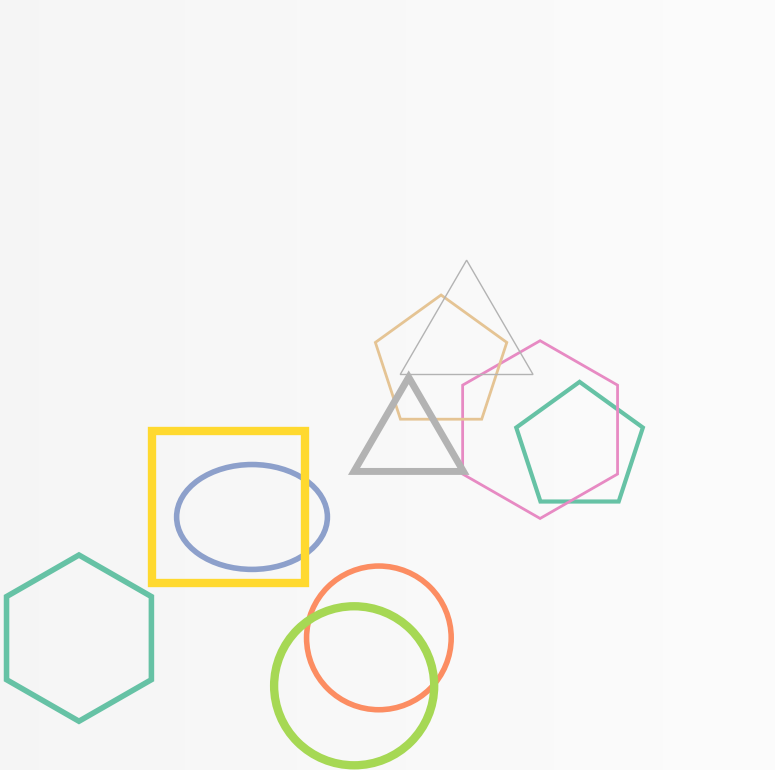[{"shape": "hexagon", "thickness": 2, "radius": 0.54, "center": [0.102, 0.171]}, {"shape": "pentagon", "thickness": 1.5, "radius": 0.43, "center": [0.748, 0.418]}, {"shape": "circle", "thickness": 2, "radius": 0.47, "center": [0.489, 0.172]}, {"shape": "oval", "thickness": 2, "radius": 0.49, "center": [0.325, 0.329]}, {"shape": "hexagon", "thickness": 1, "radius": 0.58, "center": [0.697, 0.442]}, {"shape": "circle", "thickness": 3, "radius": 0.52, "center": [0.457, 0.109]}, {"shape": "square", "thickness": 3, "radius": 0.49, "center": [0.295, 0.342]}, {"shape": "pentagon", "thickness": 1, "radius": 0.45, "center": [0.569, 0.528]}, {"shape": "triangle", "thickness": 2.5, "radius": 0.41, "center": [0.527, 0.428]}, {"shape": "triangle", "thickness": 0.5, "radius": 0.49, "center": [0.602, 0.563]}]